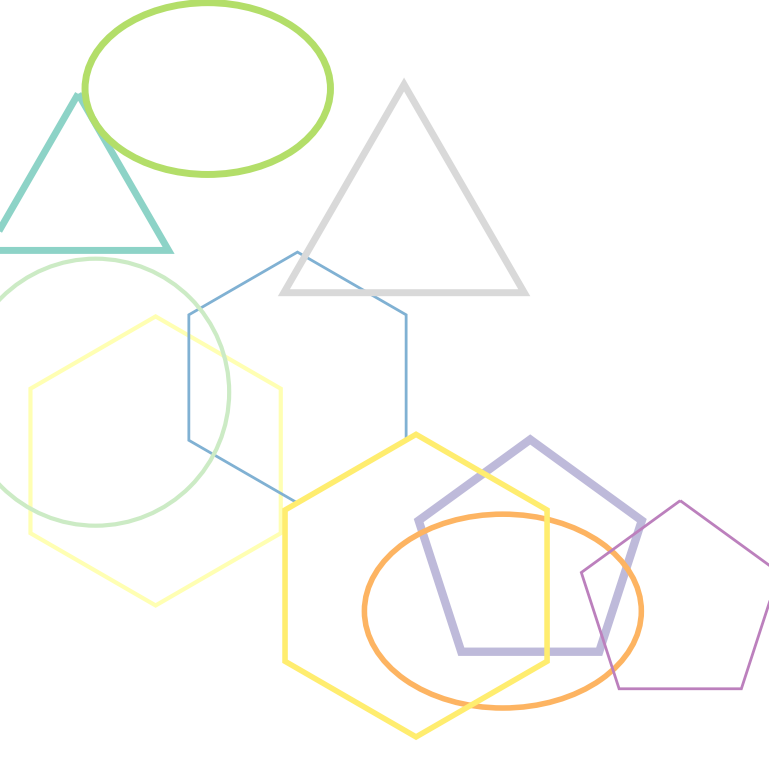[{"shape": "triangle", "thickness": 2.5, "radius": 0.68, "center": [0.102, 0.743]}, {"shape": "hexagon", "thickness": 1.5, "radius": 0.94, "center": [0.202, 0.401]}, {"shape": "pentagon", "thickness": 3, "radius": 0.76, "center": [0.689, 0.277]}, {"shape": "hexagon", "thickness": 1, "radius": 0.81, "center": [0.386, 0.51]}, {"shape": "oval", "thickness": 2, "radius": 0.9, "center": [0.653, 0.206]}, {"shape": "oval", "thickness": 2.5, "radius": 0.8, "center": [0.27, 0.885]}, {"shape": "triangle", "thickness": 2.5, "radius": 0.9, "center": [0.525, 0.71]}, {"shape": "pentagon", "thickness": 1, "radius": 0.68, "center": [0.883, 0.215]}, {"shape": "circle", "thickness": 1.5, "radius": 0.87, "center": [0.124, 0.491]}, {"shape": "hexagon", "thickness": 2, "radius": 0.98, "center": [0.54, 0.239]}]